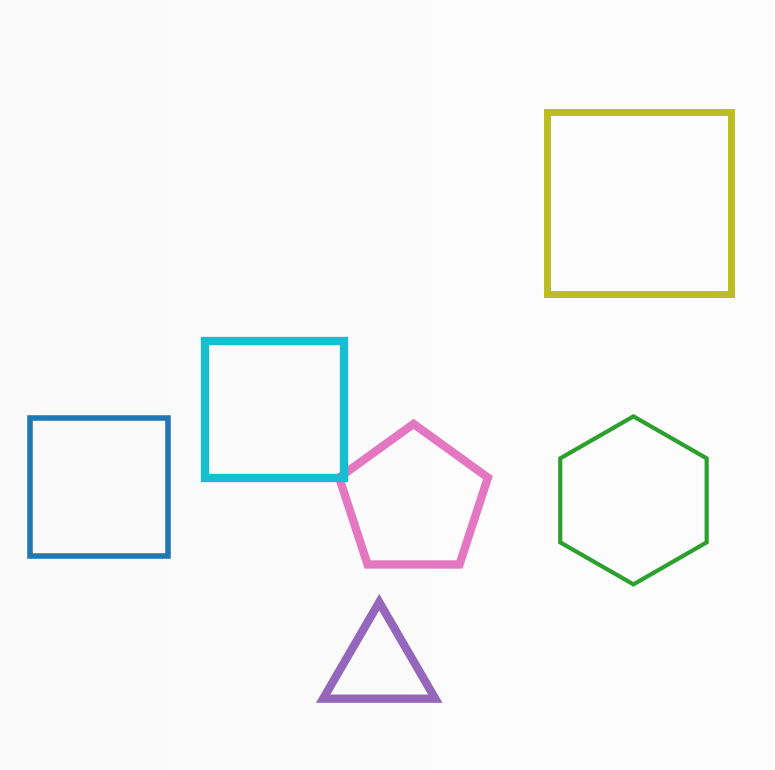[{"shape": "square", "thickness": 2, "radius": 0.45, "center": [0.128, 0.368]}, {"shape": "hexagon", "thickness": 1.5, "radius": 0.55, "center": [0.817, 0.35]}, {"shape": "triangle", "thickness": 3, "radius": 0.42, "center": [0.489, 0.134]}, {"shape": "pentagon", "thickness": 3, "radius": 0.5, "center": [0.534, 0.349]}, {"shape": "square", "thickness": 2.5, "radius": 0.59, "center": [0.824, 0.736]}, {"shape": "square", "thickness": 3, "radius": 0.45, "center": [0.354, 0.468]}]